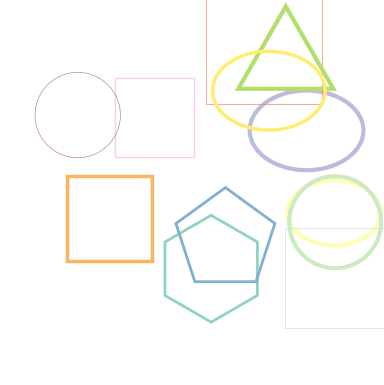[{"shape": "hexagon", "thickness": 2, "radius": 0.69, "center": [0.548, 0.302]}, {"shape": "oval", "thickness": 3, "radius": 0.6, "center": [0.868, 0.447]}, {"shape": "oval", "thickness": 3, "radius": 0.74, "center": [0.796, 0.661]}, {"shape": "square", "thickness": 0.5, "radius": 0.75, "center": [0.685, 0.88]}, {"shape": "pentagon", "thickness": 2, "radius": 0.68, "center": [0.586, 0.378]}, {"shape": "square", "thickness": 2.5, "radius": 0.55, "center": [0.284, 0.433]}, {"shape": "triangle", "thickness": 3, "radius": 0.71, "center": [0.742, 0.841]}, {"shape": "square", "thickness": 1, "radius": 0.51, "center": [0.402, 0.694]}, {"shape": "square", "thickness": 0.5, "radius": 0.65, "center": [0.871, 0.277]}, {"shape": "circle", "thickness": 0.5, "radius": 0.55, "center": [0.202, 0.701]}, {"shape": "circle", "thickness": 3, "radius": 0.6, "center": [0.87, 0.423]}, {"shape": "oval", "thickness": 2.5, "radius": 0.73, "center": [0.698, 0.764]}]